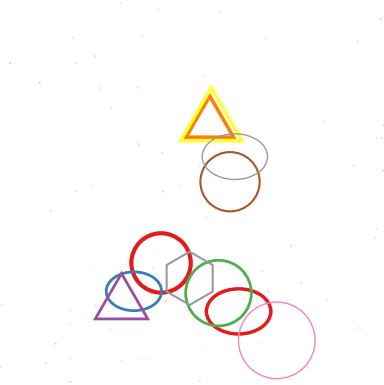[{"shape": "circle", "thickness": 3, "radius": 0.39, "center": [0.418, 0.317]}, {"shape": "oval", "thickness": 2.5, "radius": 0.42, "center": [0.62, 0.191]}, {"shape": "oval", "thickness": 2, "radius": 0.36, "center": [0.348, 0.243]}, {"shape": "circle", "thickness": 2, "radius": 0.43, "center": [0.567, 0.239]}, {"shape": "triangle", "thickness": 2, "radius": 0.39, "center": [0.316, 0.211]}, {"shape": "triangle", "thickness": 2.5, "radius": 0.36, "center": [0.545, 0.679]}, {"shape": "triangle", "thickness": 2.5, "radius": 0.46, "center": [0.549, 0.68]}, {"shape": "circle", "thickness": 1.5, "radius": 0.38, "center": [0.597, 0.528]}, {"shape": "circle", "thickness": 1, "radius": 0.5, "center": [0.719, 0.116]}, {"shape": "hexagon", "thickness": 1.5, "radius": 0.35, "center": [0.493, 0.277]}, {"shape": "oval", "thickness": 1, "radius": 0.42, "center": [0.61, 0.593]}]